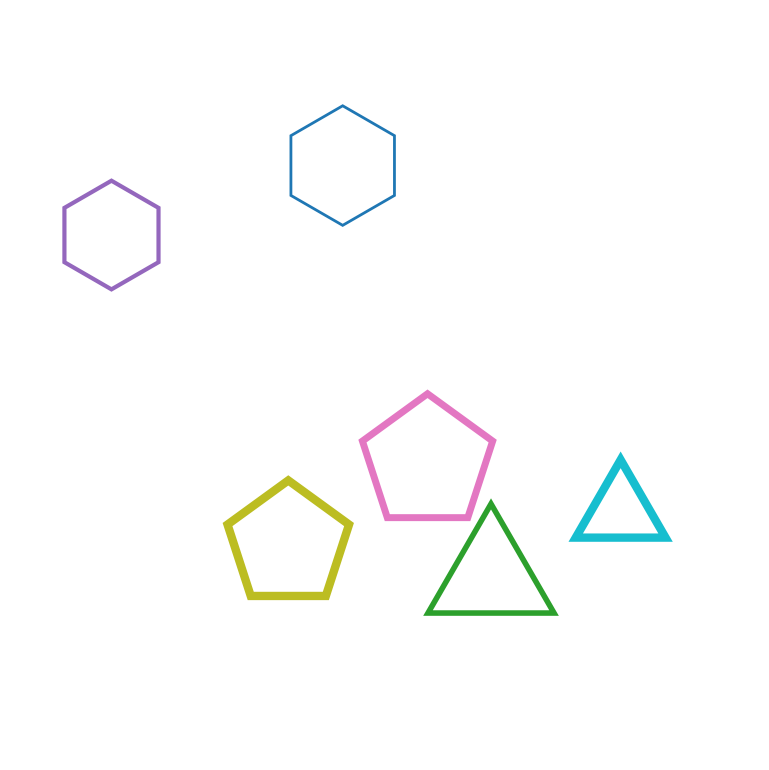[{"shape": "hexagon", "thickness": 1, "radius": 0.39, "center": [0.445, 0.785]}, {"shape": "triangle", "thickness": 2, "radius": 0.47, "center": [0.638, 0.251]}, {"shape": "hexagon", "thickness": 1.5, "radius": 0.35, "center": [0.145, 0.695]}, {"shape": "pentagon", "thickness": 2.5, "radius": 0.44, "center": [0.555, 0.4]}, {"shape": "pentagon", "thickness": 3, "radius": 0.41, "center": [0.374, 0.293]}, {"shape": "triangle", "thickness": 3, "radius": 0.34, "center": [0.806, 0.335]}]